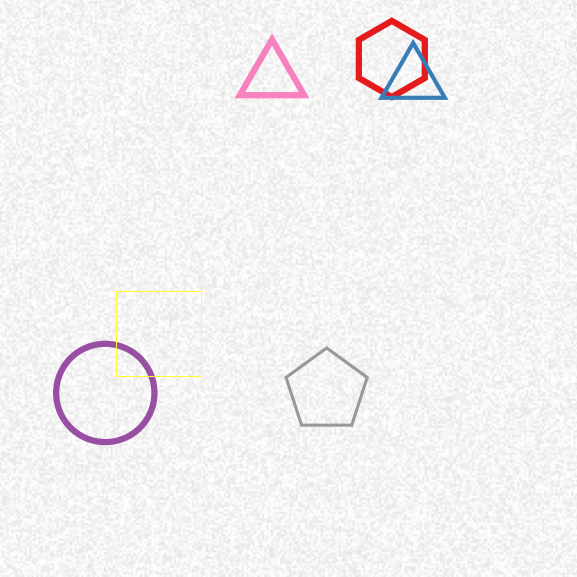[{"shape": "hexagon", "thickness": 3, "radius": 0.33, "center": [0.678, 0.897]}, {"shape": "triangle", "thickness": 2, "radius": 0.32, "center": [0.715, 0.861]}, {"shape": "circle", "thickness": 3, "radius": 0.43, "center": [0.182, 0.319]}, {"shape": "square", "thickness": 0.5, "radius": 0.37, "center": [0.275, 0.422]}, {"shape": "triangle", "thickness": 3, "radius": 0.32, "center": [0.471, 0.866]}, {"shape": "pentagon", "thickness": 1.5, "radius": 0.37, "center": [0.566, 0.323]}]